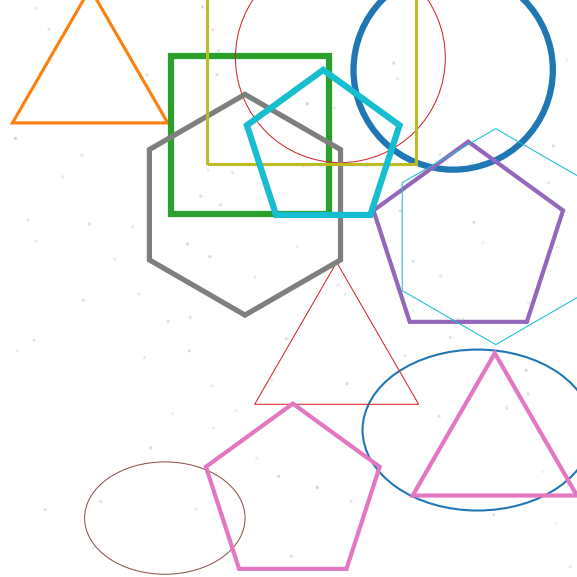[{"shape": "circle", "thickness": 3, "radius": 0.86, "center": [0.785, 0.878]}, {"shape": "oval", "thickness": 1, "radius": 1.0, "center": [0.827, 0.254]}, {"shape": "triangle", "thickness": 1.5, "radius": 0.78, "center": [0.156, 0.864]}, {"shape": "square", "thickness": 3, "radius": 0.68, "center": [0.434, 0.765]}, {"shape": "triangle", "thickness": 0.5, "radius": 0.82, "center": [0.583, 0.381]}, {"shape": "circle", "thickness": 0.5, "radius": 0.91, "center": [0.589, 0.899]}, {"shape": "pentagon", "thickness": 2, "radius": 0.86, "center": [0.811, 0.581]}, {"shape": "oval", "thickness": 0.5, "radius": 0.69, "center": [0.285, 0.102]}, {"shape": "triangle", "thickness": 2, "radius": 0.82, "center": [0.857, 0.223]}, {"shape": "pentagon", "thickness": 2, "radius": 0.79, "center": [0.507, 0.142]}, {"shape": "hexagon", "thickness": 2.5, "radius": 0.96, "center": [0.424, 0.645]}, {"shape": "square", "thickness": 1.5, "radius": 0.9, "center": [0.539, 0.896]}, {"shape": "hexagon", "thickness": 0.5, "radius": 0.93, "center": [0.858, 0.589]}, {"shape": "pentagon", "thickness": 3, "radius": 0.69, "center": [0.56, 0.739]}]